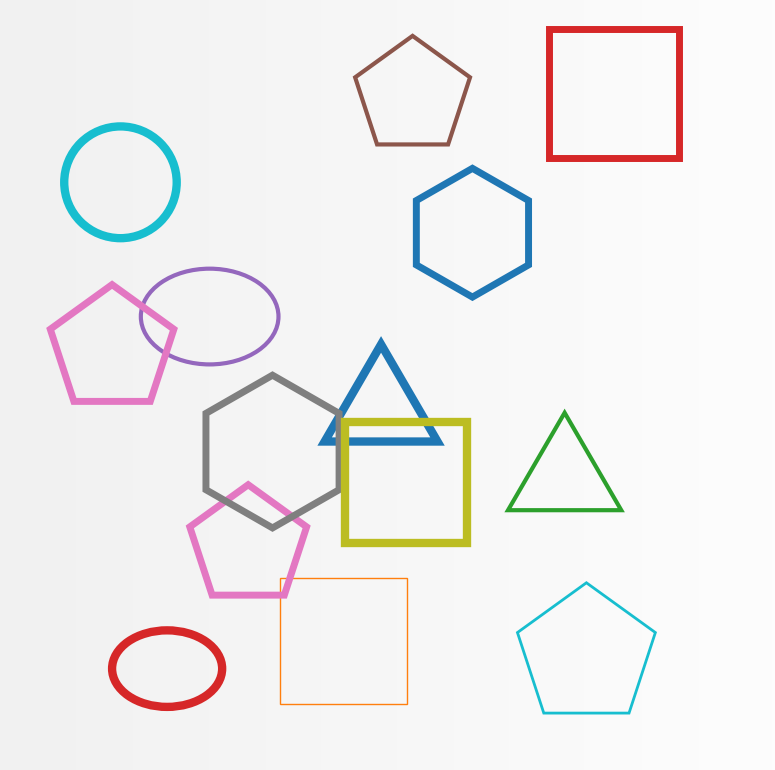[{"shape": "triangle", "thickness": 3, "radius": 0.42, "center": [0.492, 0.469]}, {"shape": "hexagon", "thickness": 2.5, "radius": 0.42, "center": [0.61, 0.698]}, {"shape": "square", "thickness": 0.5, "radius": 0.41, "center": [0.443, 0.167]}, {"shape": "triangle", "thickness": 1.5, "radius": 0.42, "center": [0.729, 0.38]}, {"shape": "oval", "thickness": 3, "radius": 0.36, "center": [0.216, 0.132]}, {"shape": "square", "thickness": 2.5, "radius": 0.42, "center": [0.792, 0.879]}, {"shape": "oval", "thickness": 1.5, "radius": 0.44, "center": [0.271, 0.589]}, {"shape": "pentagon", "thickness": 1.5, "radius": 0.39, "center": [0.532, 0.875]}, {"shape": "pentagon", "thickness": 2.5, "radius": 0.42, "center": [0.145, 0.547]}, {"shape": "pentagon", "thickness": 2.5, "radius": 0.4, "center": [0.32, 0.291]}, {"shape": "hexagon", "thickness": 2.5, "radius": 0.5, "center": [0.352, 0.414]}, {"shape": "square", "thickness": 3, "radius": 0.39, "center": [0.523, 0.373]}, {"shape": "pentagon", "thickness": 1, "radius": 0.47, "center": [0.757, 0.15]}, {"shape": "circle", "thickness": 3, "radius": 0.36, "center": [0.155, 0.763]}]